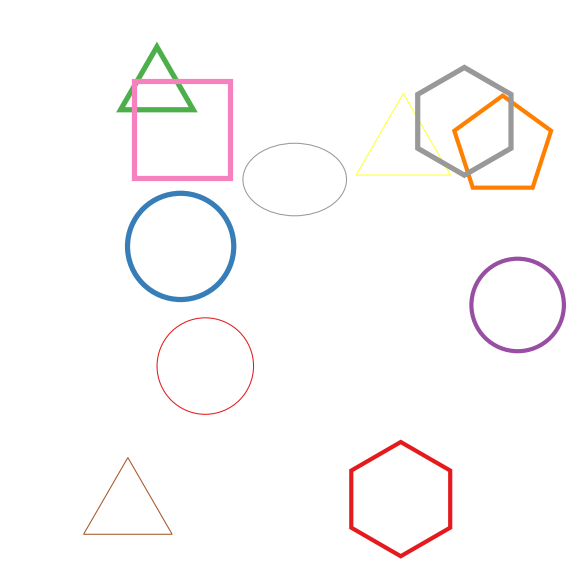[{"shape": "hexagon", "thickness": 2, "radius": 0.49, "center": [0.694, 0.135]}, {"shape": "circle", "thickness": 0.5, "radius": 0.42, "center": [0.355, 0.365]}, {"shape": "circle", "thickness": 2.5, "radius": 0.46, "center": [0.313, 0.572]}, {"shape": "triangle", "thickness": 2.5, "radius": 0.36, "center": [0.272, 0.845]}, {"shape": "circle", "thickness": 2, "radius": 0.4, "center": [0.896, 0.471]}, {"shape": "pentagon", "thickness": 2, "radius": 0.44, "center": [0.871, 0.745]}, {"shape": "triangle", "thickness": 0.5, "radius": 0.47, "center": [0.698, 0.743]}, {"shape": "triangle", "thickness": 0.5, "radius": 0.44, "center": [0.221, 0.118]}, {"shape": "square", "thickness": 2.5, "radius": 0.42, "center": [0.315, 0.775]}, {"shape": "oval", "thickness": 0.5, "radius": 0.45, "center": [0.51, 0.688]}, {"shape": "hexagon", "thickness": 2.5, "radius": 0.47, "center": [0.804, 0.789]}]